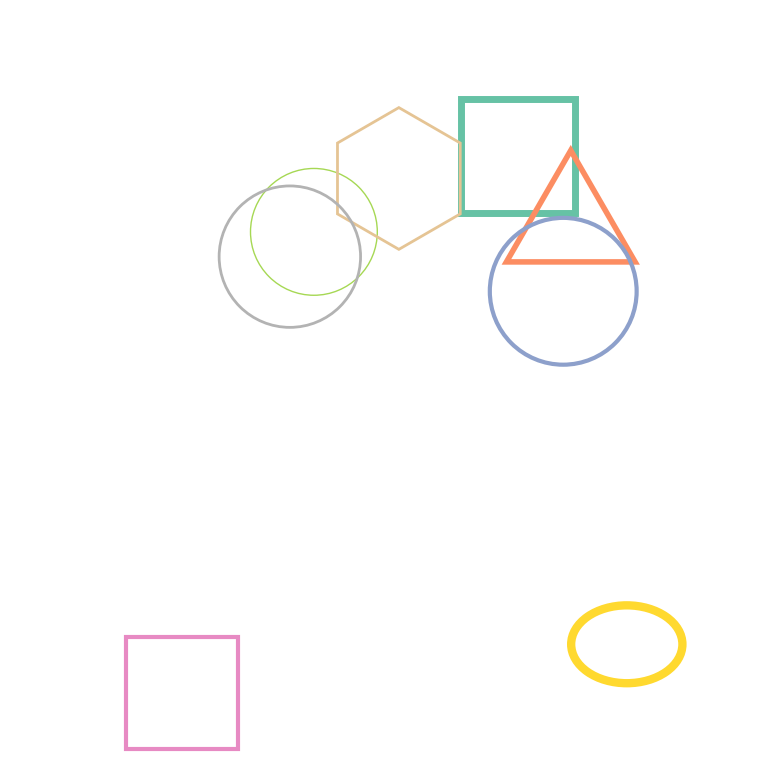[{"shape": "square", "thickness": 2.5, "radius": 0.37, "center": [0.673, 0.797]}, {"shape": "triangle", "thickness": 2, "radius": 0.48, "center": [0.741, 0.708]}, {"shape": "circle", "thickness": 1.5, "radius": 0.48, "center": [0.731, 0.622]}, {"shape": "square", "thickness": 1.5, "radius": 0.36, "center": [0.236, 0.1]}, {"shape": "circle", "thickness": 0.5, "radius": 0.41, "center": [0.408, 0.699]}, {"shape": "oval", "thickness": 3, "radius": 0.36, "center": [0.814, 0.163]}, {"shape": "hexagon", "thickness": 1, "radius": 0.46, "center": [0.518, 0.768]}, {"shape": "circle", "thickness": 1, "radius": 0.46, "center": [0.376, 0.667]}]